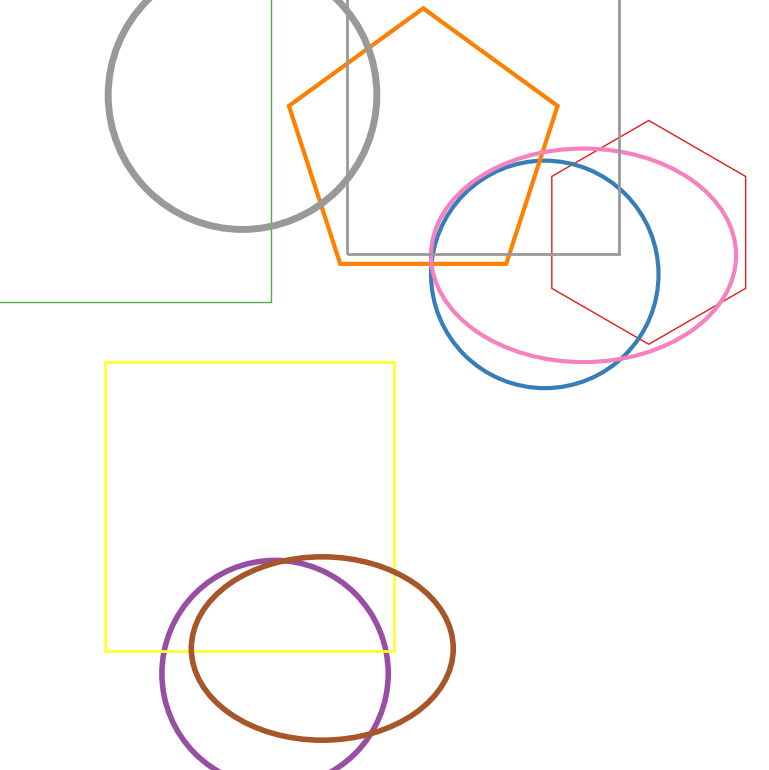[{"shape": "hexagon", "thickness": 0.5, "radius": 0.73, "center": [0.843, 0.698]}, {"shape": "circle", "thickness": 1.5, "radius": 0.74, "center": [0.708, 0.644]}, {"shape": "square", "thickness": 0.5, "radius": 0.99, "center": [0.153, 0.806]}, {"shape": "circle", "thickness": 2, "radius": 0.73, "center": [0.357, 0.125]}, {"shape": "pentagon", "thickness": 1.5, "radius": 0.92, "center": [0.55, 0.806]}, {"shape": "square", "thickness": 1, "radius": 0.94, "center": [0.324, 0.342]}, {"shape": "oval", "thickness": 2, "radius": 0.85, "center": [0.419, 0.158]}, {"shape": "oval", "thickness": 1.5, "radius": 0.99, "center": [0.758, 0.668]}, {"shape": "square", "thickness": 1, "radius": 0.88, "center": [0.628, 0.847]}, {"shape": "circle", "thickness": 2.5, "radius": 0.87, "center": [0.315, 0.876]}]